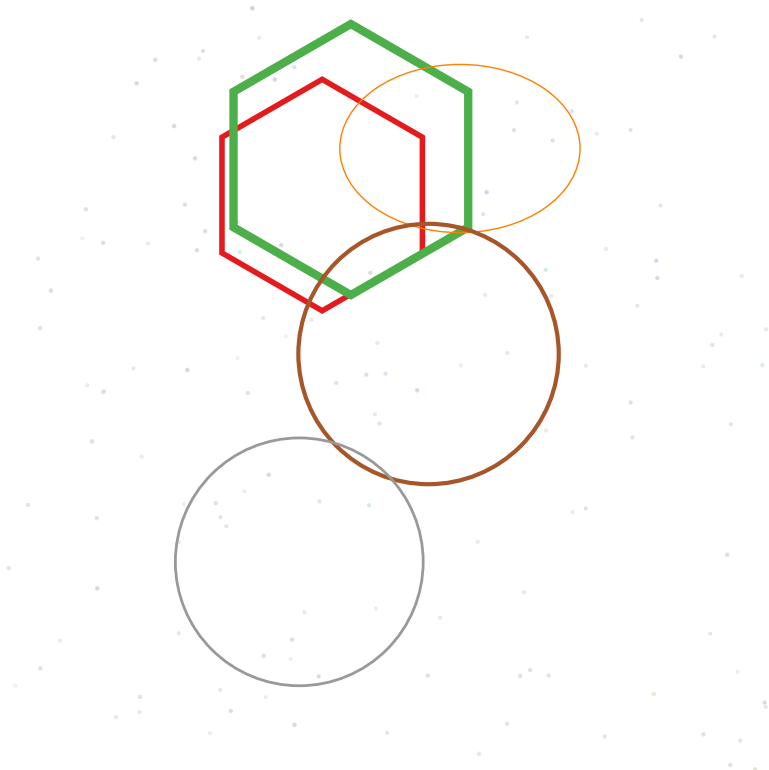[{"shape": "hexagon", "thickness": 2, "radius": 0.75, "center": [0.418, 0.747]}, {"shape": "hexagon", "thickness": 3, "radius": 0.88, "center": [0.456, 0.793]}, {"shape": "oval", "thickness": 0.5, "radius": 0.78, "center": [0.597, 0.807]}, {"shape": "circle", "thickness": 1.5, "radius": 0.85, "center": [0.557, 0.54]}, {"shape": "circle", "thickness": 1, "radius": 0.8, "center": [0.389, 0.27]}]